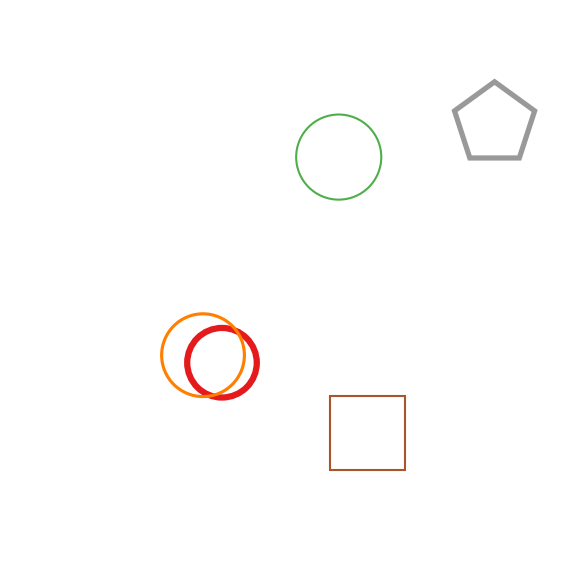[{"shape": "circle", "thickness": 3, "radius": 0.3, "center": [0.384, 0.371]}, {"shape": "circle", "thickness": 1, "radius": 0.37, "center": [0.587, 0.727]}, {"shape": "circle", "thickness": 1.5, "radius": 0.36, "center": [0.352, 0.384]}, {"shape": "square", "thickness": 1, "radius": 0.32, "center": [0.636, 0.249]}, {"shape": "pentagon", "thickness": 2.5, "radius": 0.36, "center": [0.856, 0.785]}]